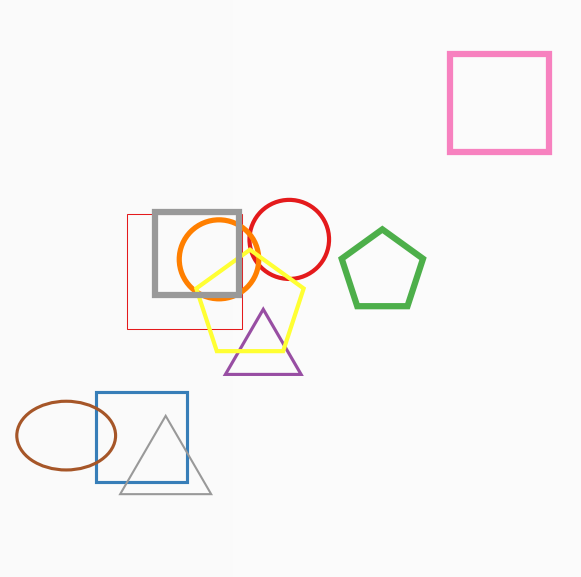[{"shape": "circle", "thickness": 2, "radius": 0.34, "center": [0.498, 0.585]}, {"shape": "square", "thickness": 0.5, "radius": 0.5, "center": [0.318, 0.529]}, {"shape": "square", "thickness": 1.5, "radius": 0.39, "center": [0.243, 0.243]}, {"shape": "pentagon", "thickness": 3, "radius": 0.37, "center": [0.658, 0.528]}, {"shape": "triangle", "thickness": 1.5, "radius": 0.38, "center": [0.453, 0.388]}, {"shape": "circle", "thickness": 2.5, "radius": 0.34, "center": [0.377, 0.55]}, {"shape": "pentagon", "thickness": 2, "radius": 0.49, "center": [0.43, 0.47]}, {"shape": "oval", "thickness": 1.5, "radius": 0.42, "center": [0.114, 0.245]}, {"shape": "square", "thickness": 3, "radius": 0.42, "center": [0.859, 0.822]}, {"shape": "triangle", "thickness": 1, "radius": 0.45, "center": [0.285, 0.189]}, {"shape": "square", "thickness": 3, "radius": 0.36, "center": [0.339, 0.56]}]